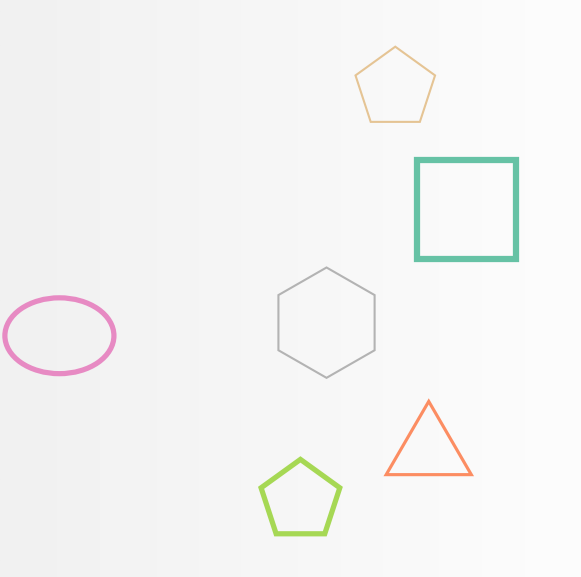[{"shape": "square", "thickness": 3, "radius": 0.43, "center": [0.802, 0.637]}, {"shape": "triangle", "thickness": 1.5, "radius": 0.42, "center": [0.738, 0.22]}, {"shape": "oval", "thickness": 2.5, "radius": 0.47, "center": [0.102, 0.418]}, {"shape": "pentagon", "thickness": 2.5, "radius": 0.36, "center": [0.517, 0.132]}, {"shape": "pentagon", "thickness": 1, "radius": 0.36, "center": [0.68, 0.846]}, {"shape": "hexagon", "thickness": 1, "radius": 0.48, "center": [0.562, 0.44]}]